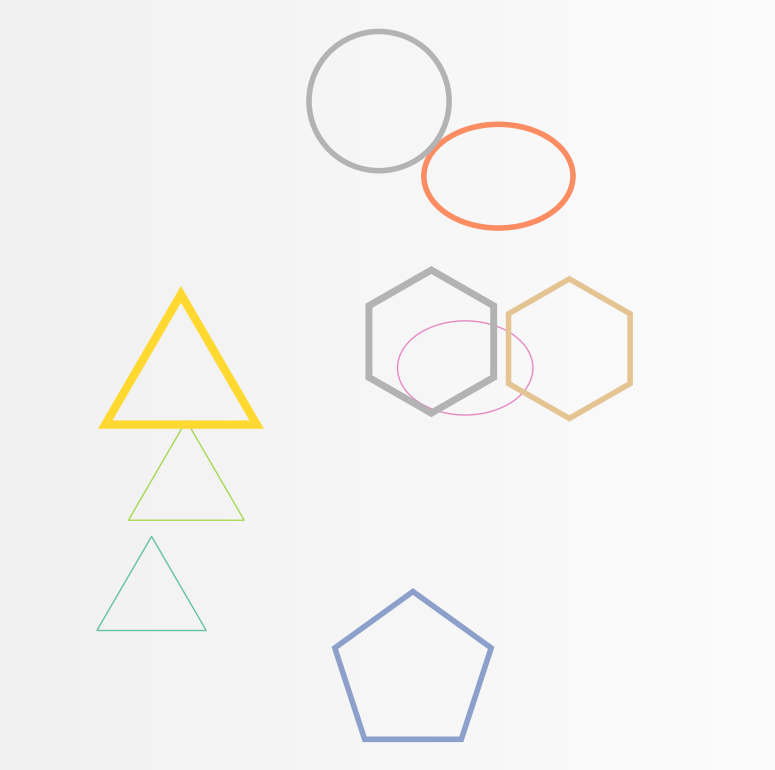[{"shape": "triangle", "thickness": 0.5, "radius": 0.41, "center": [0.196, 0.222]}, {"shape": "oval", "thickness": 2, "radius": 0.48, "center": [0.643, 0.771]}, {"shape": "pentagon", "thickness": 2, "radius": 0.53, "center": [0.533, 0.126]}, {"shape": "oval", "thickness": 0.5, "radius": 0.44, "center": [0.6, 0.522]}, {"shape": "triangle", "thickness": 0.5, "radius": 0.43, "center": [0.24, 0.367]}, {"shape": "triangle", "thickness": 3, "radius": 0.56, "center": [0.233, 0.505]}, {"shape": "hexagon", "thickness": 2, "radius": 0.45, "center": [0.735, 0.547]}, {"shape": "hexagon", "thickness": 2.5, "radius": 0.46, "center": [0.557, 0.556]}, {"shape": "circle", "thickness": 2, "radius": 0.45, "center": [0.489, 0.869]}]